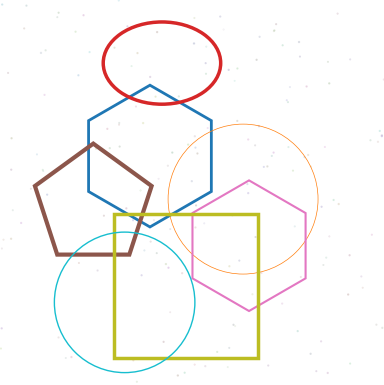[{"shape": "hexagon", "thickness": 2, "radius": 0.92, "center": [0.39, 0.595]}, {"shape": "circle", "thickness": 0.5, "radius": 0.97, "center": [0.631, 0.483]}, {"shape": "oval", "thickness": 2.5, "radius": 0.76, "center": [0.421, 0.836]}, {"shape": "pentagon", "thickness": 3, "radius": 0.8, "center": [0.242, 0.468]}, {"shape": "hexagon", "thickness": 1.5, "radius": 0.85, "center": [0.647, 0.362]}, {"shape": "square", "thickness": 2.5, "radius": 0.93, "center": [0.484, 0.257]}, {"shape": "circle", "thickness": 1, "radius": 0.91, "center": [0.324, 0.215]}]